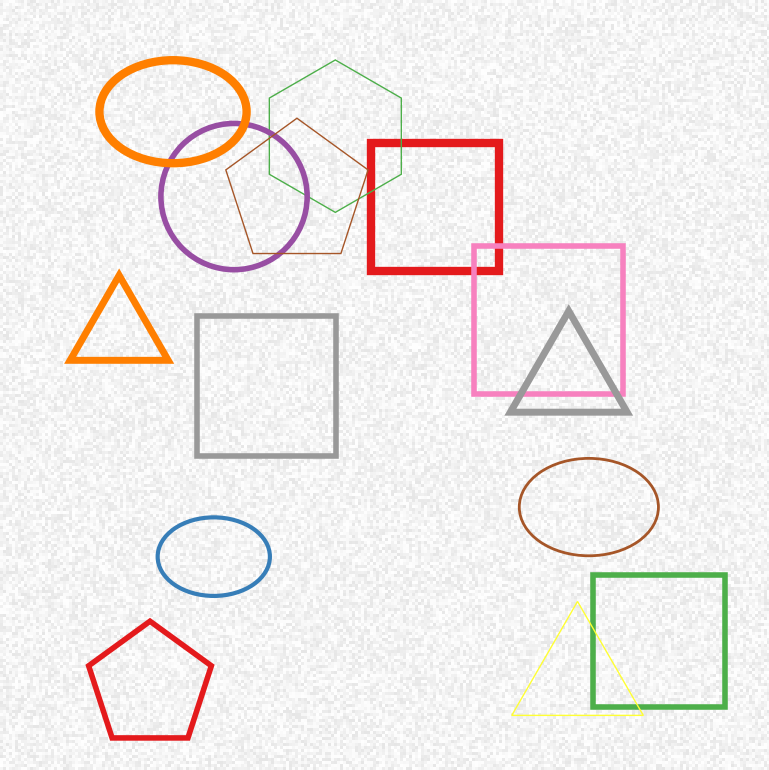[{"shape": "square", "thickness": 3, "radius": 0.42, "center": [0.565, 0.731]}, {"shape": "pentagon", "thickness": 2, "radius": 0.42, "center": [0.195, 0.109]}, {"shape": "oval", "thickness": 1.5, "radius": 0.36, "center": [0.278, 0.277]}, {"shape": "hexagon", "thickness": 0.5, "radius": 0.49, "center": [0.435, 0.823]}, {"shape": "square", "thickness": 2, "radius": 0.43, "center": [0.856, 0.167]}, {"shape": "circle", "thickness": 2, "radius": 0.47, "center": [0.304, 0.745]}, {"shape": "oval", "thickness": 3, "radius": 0.48, "center": [0.225, 0.855]}, {"shape": "triangle", "thickness": 2.5, "radius": 0.37, "center": [0.155, 0.569]}, {"shape": "triangle", "thickness": 0.5, "radius": 0.49, "center": [0.75, 0.12]}, {"shape": "pentagon", "thickness": 0.5, "radius": 0.49, "center": [0.386, 0.749]}, {"shape": "oval", "thickness": 1, "radius": 0.45, "center": [0.765, 0.341]}, {"shape": "square", "thickness": 2, "radius": 0.48, "center": [0.712, 0.584]}, {"shape": "square", "thickness": 2, "radius": 0.45, "center": [0.346, 0.498]}, {"shape": "triangle", "thickness": 2.5, "radius": 0.44, "center": [0.739, 0.508]}]